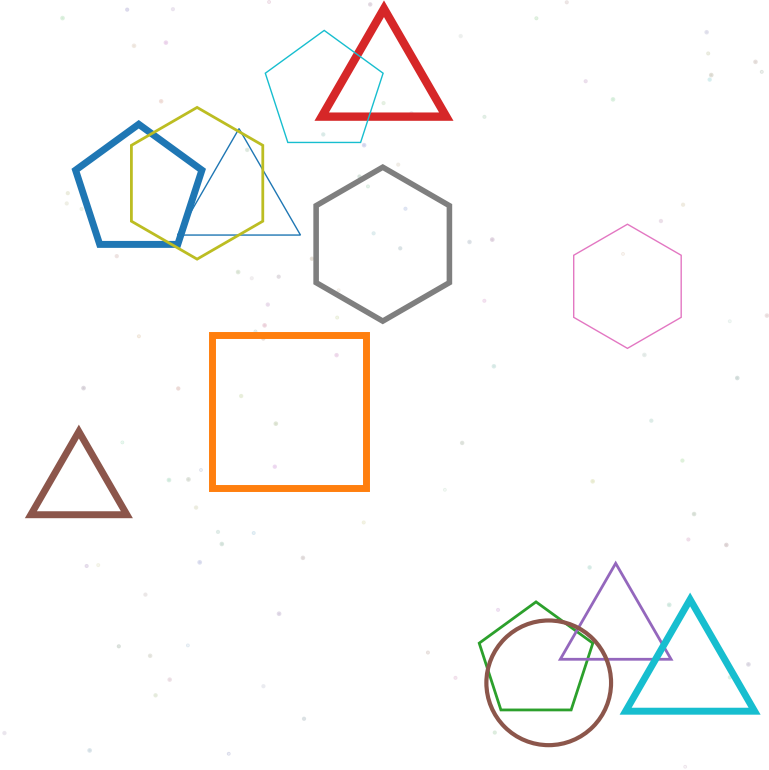[{"shape": "triangle", "thickness": 0.5, "radius": 0.46, "center": [0.31, 0.741]}, {"shape": "pentagon", "thickness": 2.5, "radius": 0.43, "center": [0.18, 0.752]}, {"shape": "square", "thickness": 2.5, "radius": 0.5, "center": [0.375, 0.466]}, {"shape": "pentagon", "thickness": 1, "radius": 0.39, "center": [0.696, 0.141]}, {"shape": "triangle", "thickness": 3, "radius": 0.47, "center": [0.499, 0.895]}, {"shape": "triangle", "thickness": 1, "radius": 0.42, "center": [0.8, 0.185]}, {"shape": "triangle", "thickness": 2.5, "radius": 0.36, "center": [0.102, 0.368]}, {"shape": "circle", "thickness": 1.5, "radius": 0.4, "center": [0.713, 0.113]}, {"shape": "hexagon", "thickness": 0.5, "radius": 0.4, "center": [0.815, 0.628]}, {"shape": "hexagon", "thickness": 2, "radius": 0.5, "center": [0.497, 0.683]}, {"shape": "hexagon", "thickness": 1, "radius": 0.49, "center": [0.256, 0.762]}, {"shape": "pentagon", "thickness": 0.5, "radius": 0.4, "center": [0.421, 0.88]}, {"shape": "triangle", "thickness": 2.5, "radius": 0.48, "center": [0.896, 0.125]}]